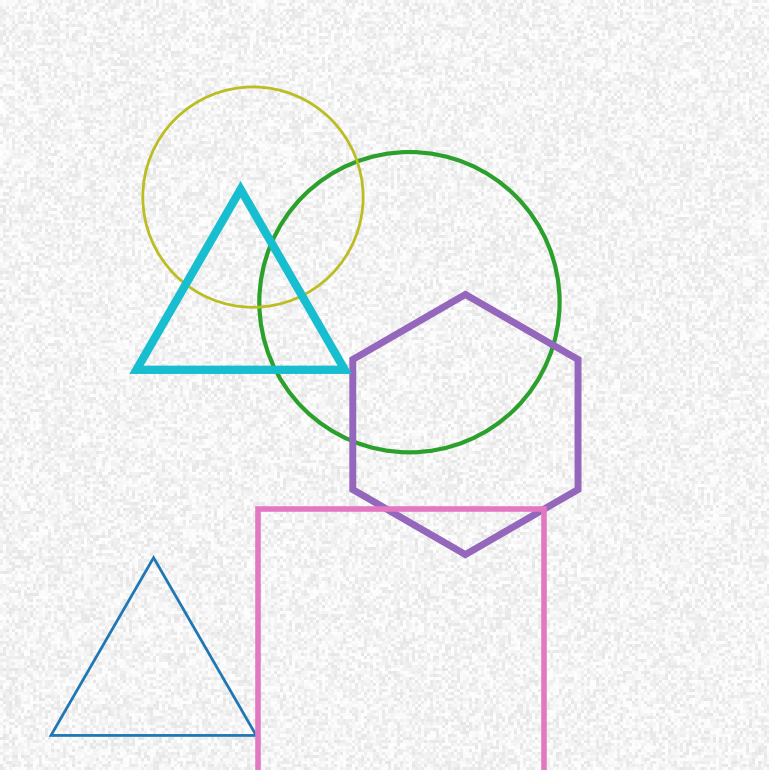[{"shape": "triangle", "thickness": 1, "radius": 0.77, "center": [0.199, 0.122]}, {"shape": "circle", "thickness": 1.5, "radius": 0.97, "center": [0.532, 0.608]}, {"shape": "hexagon", "thickness": 2.5, "radius": 0.84, "center": [0.604, 0.449]}, {"shape": "square", "thickness": 2, "radius": 0.93, "center": [0.52, 0.153]}, {"shape": "circle", "thickness": 1, "radius": 0.72, "center": [0.329, 0.744]}, {"shape": "triangle", "thickness": 3, "radius": 0.78, "center": [0.312, 0.598]}]